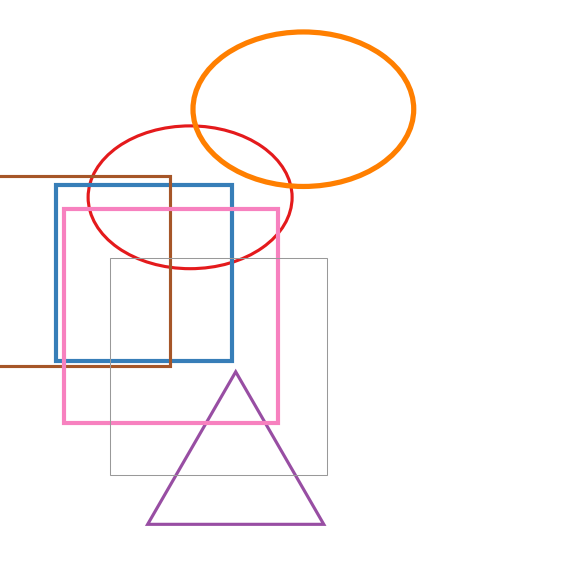[{"shape": "oval", "thickness": 1.5, "radius": 0.88, "center": [0.329, 0.658]}, {"shape": "square", "thickness": 2, "radius": 0.76, "center": [0.249, 0.527]}, {"shape": "triangle", "thickness": 1.5, "radius": 0.88, "center": [0.408, 0.179]}, {"shape": "oval", "thickness": 2.5, "radius": 0.96, "center": [0.525, 0.81]}, {"shape": "square", "thickness": 1.5, "radius": 0.82, "center": [0.13, 0.529]}, {"shape": "square", "thickness": 2, "radius": 0.93, "center": [0.296, 0.452]}, {"shape": "square", "thickness": 0.5, "radius": 0.94, "center": [0.379, 0.365]}]